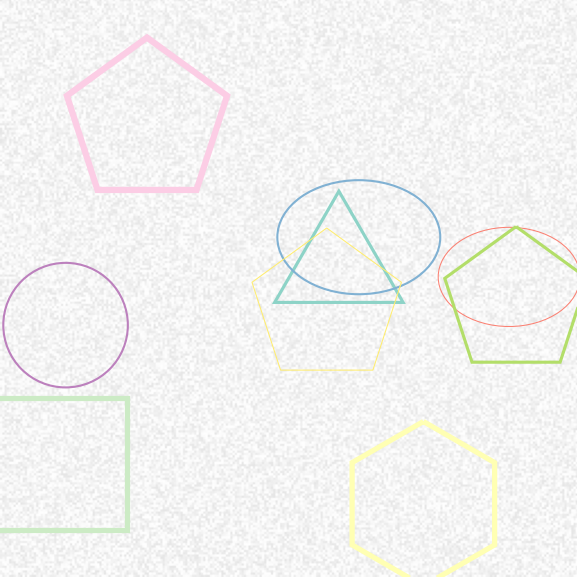[{"shape": "triangle", "thickness": 1.5, "radius": 0.64, "center": [0.587, 0.54]}, {"shape": "hexagon", "thickness": 2.5, "radius": 0.71, "center": [0.733, 0.127]}, {"shape": "oval", "thickness": 0.5, "radius": 0.61, "center": [0.881, 0.52]}, {"shape": "oval", "thickness": 1, "radius": 0.71, "center": [0.621, 0.588]}, {"shape": "pentagon", "thickness": 1.5, "radius": 0.65, "center": [0.894, 0.477]}, {"shape": "pentagon", "thickness": 3, "radius": 0.73, "center": [0.255, 0.788]}, {"shape": "circle", "thickness": 1, "radius": 0.54, "center": [0.114, 0.436]}, {"shape": "square", "thickness": 2.5, "radius": 0.58, "center": [0.105, 0.196]}, {"shape": "pentagon", "thickness": 0.5, "radius": 0.68, "center": [0.566, 0.468]}]